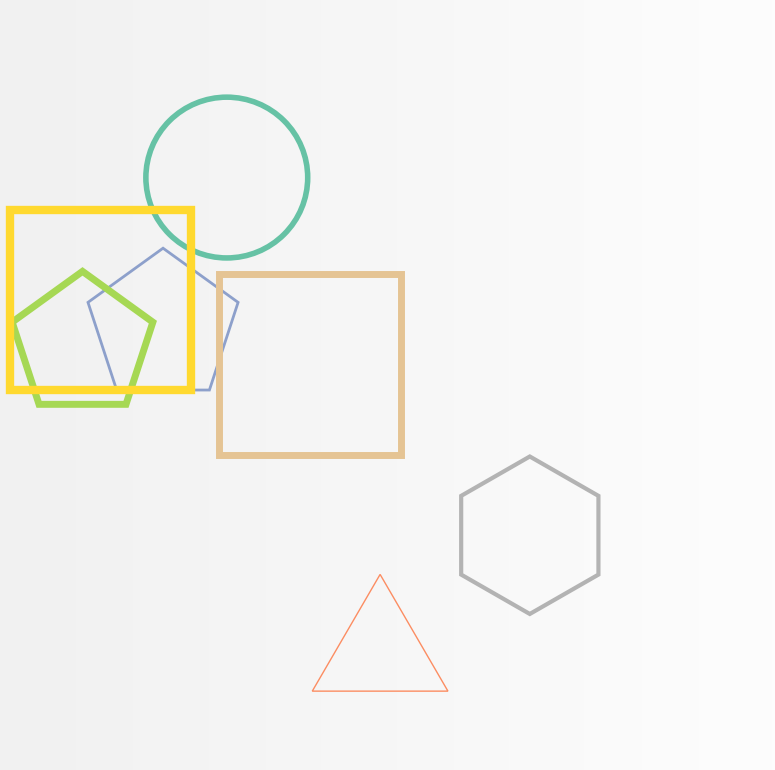[{"shape": "circle", "thickness": 2, "radius": 0.52, "center": [0.293, 0.769]}, {"shape": "triangle", "thickness": 0.5, "radius": 0.51, "center": [0.49, 0.153]}, {"shape": "pentagon", "thickness": 1, "radius": 0.51, "center": [0.21, 0.576]}, {"shape": "pentagon", "thickness": 2.5, "radius": 0.48, "center": [0.106, 0.552]}, {"shape": "square", "thickness": 3, "radius": 0.58, "center": [0.13, 0.611]}, {"shape": "square", "thickness": 2.5, "radius": 0.59, "center": [0.4, 0.527]}, {"shape": "hexagon", "thickness": 1.5, "radius": 0.51, "center": [0.684, 0.305]}]